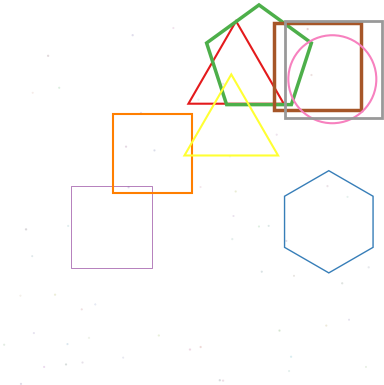[{"shape": "triangle", "thickness": 1.5, "radius": 0.71, "center": [0.613, 0.802]}, {"shape": "hexagon", "thickness": 1, "radius": 0.66, "center": [0.854, 0.424]}, {"shape": "pentagon", "thickness": 2.5, "radius": 0.72, "center": [0.673, 0.844]}, {"shape": "square", "thickness": 0.5, "radius": 0.53, "center": [0.29, 0.409]}, {"shape": "square", "thickness": 1.5, "radius": 0.52, "center": [0.397, 0.601]}, {"shape": "triangle", "thickness": 1.5, "radius": 0.7, "center": [0.601, 0.666]}, {"shape": "square", "thickness": 2.5, "radius": 0.57, "center": [0.824, 0.827]}, {"shape": "circle", "thickness": 1.5, "radius": 0.57, "center": [0.863, 0.794]}, {"shape": "square", "thickness": 2, "radius": 0.63, "center": [0.867, 0.82]}]